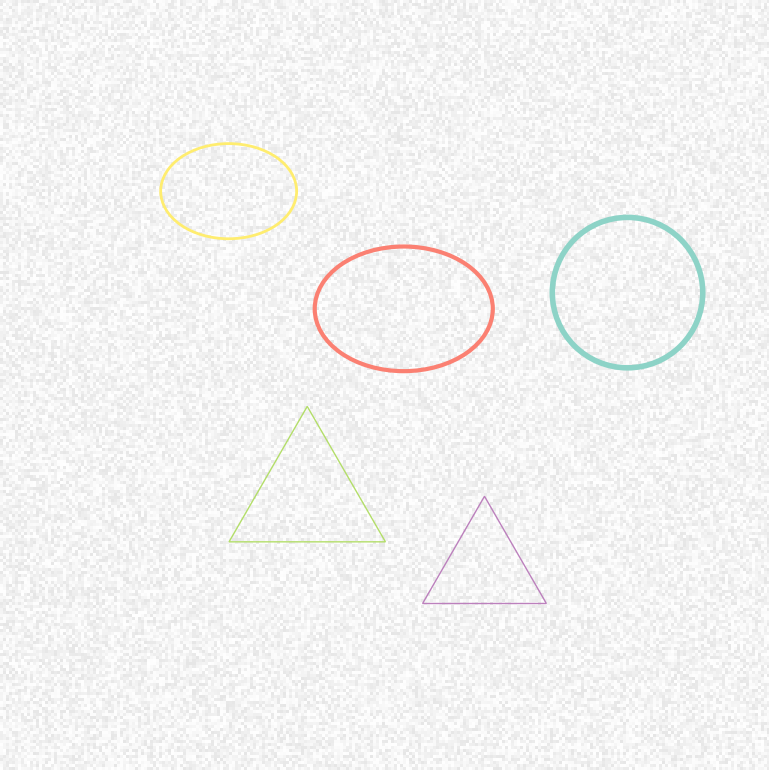[{"shape": "circle", "thickness": 2, "radius": 0.49, "center": [0.815, 0.62]}, {"shape": "oval", "thickness": 1.5, "radius": 0.58, "center": [0.524, 0.599]}, {"shape": "triangle", "thickness": 0.5, "radius": 0.59, "center": [0.399, 0.355]}, {"shape": "triangle", "thickness": 0.5, "radius": 0.46, "center": [0.629, 0.263]}, {"shape": "oval", "thickness": 1, "radius": 0.44, "center": [0.297, 0.752]}]